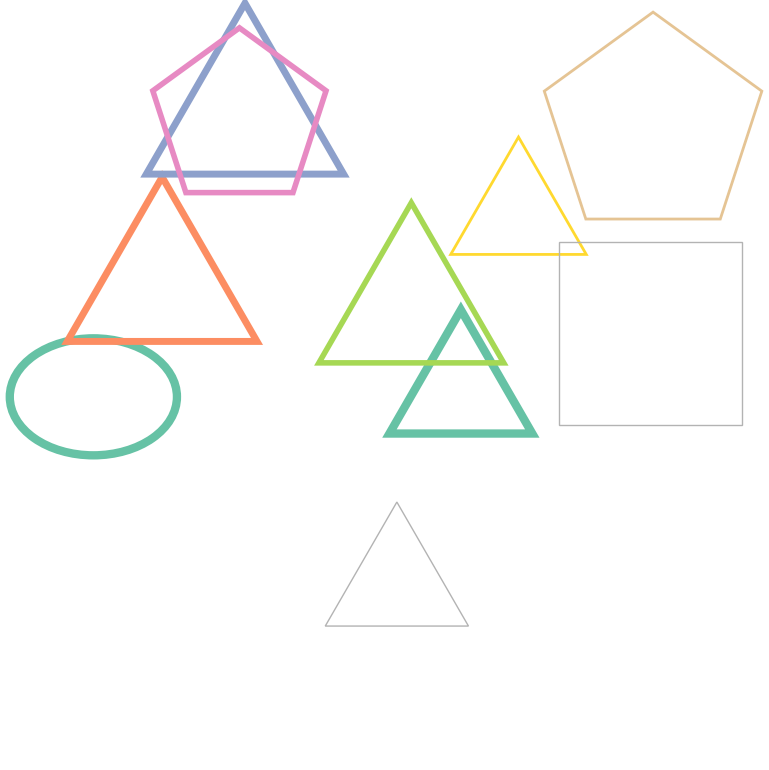[{"shape": "oval", "thickness": 3, "radius": 0.54, "center": [0.121, 0.485]}, {"shape": "triangle", "thickness": 3, "radius": 0.54, "center": [0.599, 0.491]}, {"shape": "triangle", "thickness": 2.5, "radius": 0.71, "center": [0.211, 0.628]}, {"shape": "triangle", "thickness": 2.5, "radius": 0.74, "center": [0.318, 0.848]}, {"shape": "pentagon", "thickness": 2, "radius": 0.59, "center": [0.311, 0.846]}, {"shape": "triangle", "thickness": 2, "radius": 0.69, "center": [0.534, 0.598]}, {"shape": "triangle", "thickness": 1, "radius": 0.51, "center": [0.673, 0.72]}, {"shape": "pentagon", "thickness": 1, "radius": 0.74, "center": [0.848, 0.836]}, {"shape": "triangle", "thickness": 0.5, "radius": 0.54, "center": [0.515, 0.241]}, {"shape": "square", "thickness": 0.5, "radius": 0.59, "center": [0.845, 0.567]}]